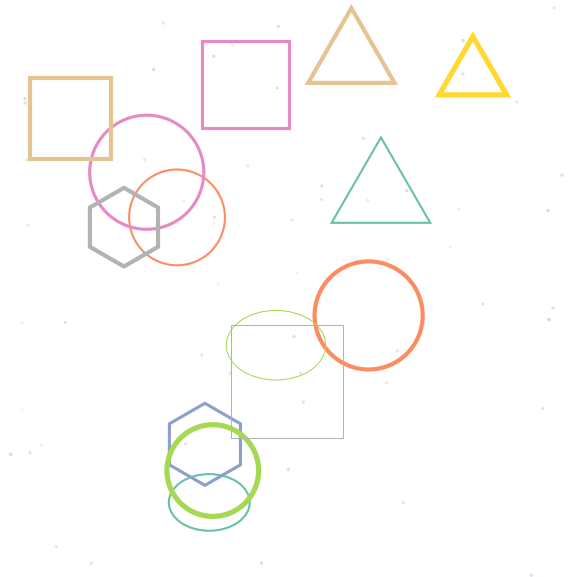[{"shape": "oval", "thickness": 1, "radius": 0.35, "center": [0.362, 0.129]}, {"shape": "triangle", "thickness": 1, "radius": 0.49, "center": [0.66, 0.663]}, {"shape": "circle", "thickness": 2, "radius": 0.47, "center": [0.638, 0.453]}, {"shape": "circle", "thickness": 1, "radius": 0.41, "center": [0.307, 0.623]}, {"shape": "hexagon", "thickness": 1.5, "radius": 0.36, "center": [0.355, 0.23]}, {"shape": "square", "thickness": 1.5, "radius": 0.38, "center": [0.426, 0.853]}, {"shape": "circle", "thickness": 1.5, "radius": 0.49, "center": [0.254, 0.701]}, {"shape": "circle", "thickness": 2.5, "radius": 0.4, "center": [0.368, 0.184]}, {"shape": "oval", "thickness": 0.5, "radius": 0.43, "center": [0.478, 0.401]}, {"shape": "triangle", "thickness": 2.5, "radius": 0.34, "center": [0.819, 0.869]}, {"shape": "square", "thickness": 2, "radius": 0.35, "center": [0.122, 0.795]}, {"shape": "triangle", "thickness": 2, "radius": 0.43, "center": [0.608, 0.899]}, {"shape": "square", "thickness": 0.5, "radius": 0.49, "center": [0.497, 0.338]}, {"shape": "hexagon", "thickness": 2, "radius": 0.34, "center": [0.215, 0.606]}]